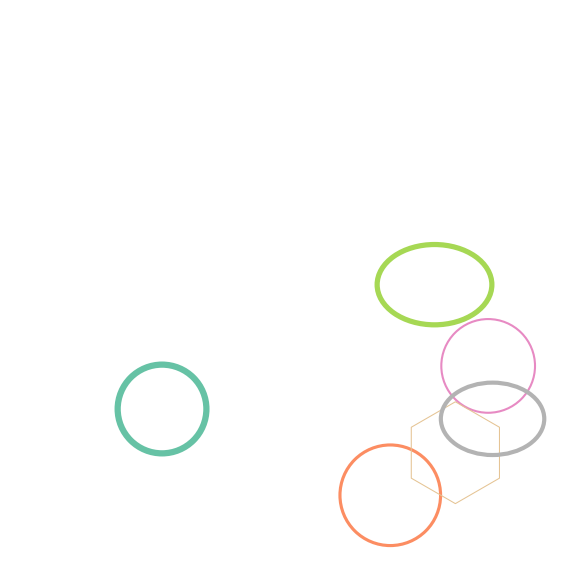[{"shape": "circle", "thickness": 3, "radius": 0.38, "center": [0.281, 0.291]}, {"shape": "circle", "thickness": 1.5, "radius": 0.44, "center": [0.676, 0.142]}, {"shape": "circle", "thickness": 1, "radius": 0.41, "center": [0.845, 0.366]}, {"shape": "oval", "thickness": 2.5, "radius": 0.5, "center": [0.752, 0.506]}, {"shape": "hexagon", "thickness": 0.5, "radius": 0.44, "center": [0.789, 0.215]}, {"shape": "oval", "thickness": 2, "radius": 0.45, "center": [0.853, 0.274]}]